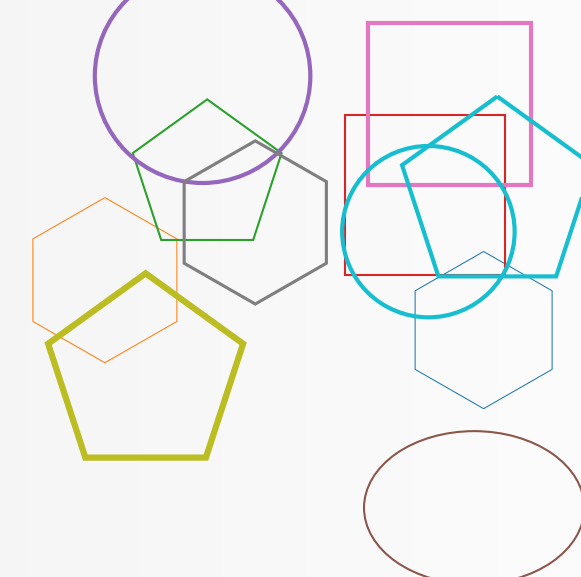[{"shape": "hexagon", "thickness": 0.5, "radius": 0.68, "center": [0.832, 0.428]}, {"shape": "hexagon", "thickness": 0.5, "radius": 0.72, "center": [0.18, 0.514]}, {"shape": "pentagon", "thickness": 1, "radius": 0.67, "center": [0.356, 0.692]}, {"shape": "square", "thickness": 1, "radius": 0.69, "center": [0.731, 0.661]}, {"shape": "circle", "thickness": 2, "radius": 0.93, "center": [0.349, 0.868]}, {"shape": "oval", "thickness": 1, "radius": 0.95, "center": [0.816, 0.12]}, {"shape": "square", "thickness": 2, "radius": 0.7, "center": [0.774, 0.819]}, {"shape": "hexagon", "thickness": 1.5, "radius": 0.71, "center": [0.439, 0.614]}, {"shape": "pentagon", "thickness": 3, "radius": 0.88, "center": [0.251, 0.349]}, {"shape": "circle", "thickness": 2, "radius": 0.74, "center": [0.737, 0.598]}, {"shape": "pentagon", "thickness": 2, "radius": 0.86, "center": [0.856, 0.66]}]